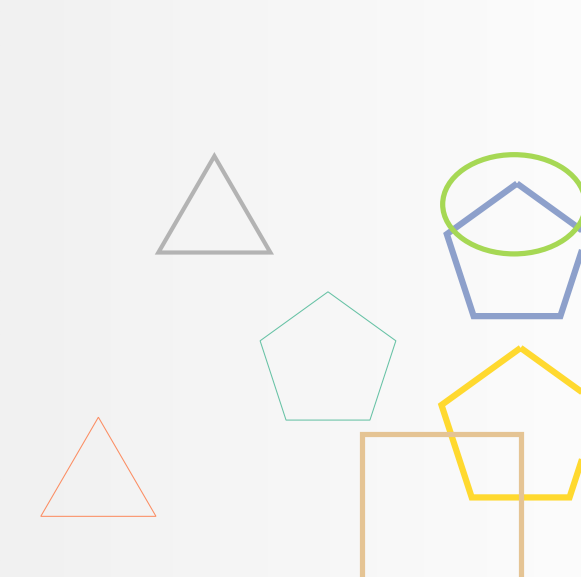[{"shape": "pentagon", "thickness": 0.5, "radius": 0.61, "center": [0.564, 0.371]}, {"shape": "triangle", "thickness": 0.5, "radius": 0.57, "center": [0.169, 0.162]}, {"shape": "pentagon", "thickness": 3, "radius": 0.63, "center": [0.889, 0.554]}, {"shape": "oval", "thickness": 2.5, "radius": 0.61, "center": [0.884, 0.645]}, {"shape": "pentagon", "thickness": 3, "radius": 0.72, "center": [0.896, 0.254]}, {"shape": "square", "thickness": 2.5, "radius": 0.68, "center": [0.76, 0.111]}, {"shape": "triangle", "thickness": 2, "radius": 0.56, "center": [0.369, 0.618]}]